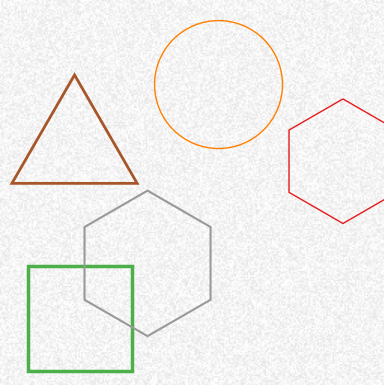[{"shape": "hexagon", "thickness": 1, "radius": 0.81, "center": [0.891, 0.581]}, {"shape": "square", "thickness": 2.5, "radius": 0.68, "center": [0.208, 0.172]}, {"shape": "circle", "thickness": 1, "radius": 0.83, "center": [0.568, 0.78]}, {"shape": "triangle", "thickness": 2, "radius": 0.94, "center": [0.194, 0.618]}, {"shape": "hexagon", "thickness": 1.5, "radius": 0.94, "center": [0.383, 0.316]}]